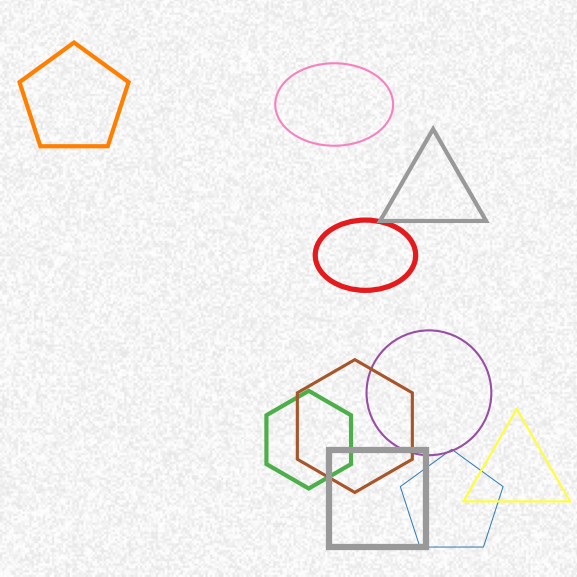[{"shape": "oval", "thickness": 2.5, "radius": 0.43, "center": [0.633, 0.557]}, {"shape": "pentagon", "thickness": 0.5, "radius": 0.47, "center": [0.782, 0.128]}, {"shape": "hexagon", "thickness": 2, "radius": 0.42, "center": [0.535, 0.238]}, {"shape": "circle", "thickness": 1, "radius": 0.54, "center": [0.743, 0.319]}, {"shape": "pentagon", "thickness": 2, "radius": 0.5, "center": [0.128, 0.826]}, {"shape": "triangle", "thickness": 1, "radius": 0.53, "center": [0.895, 0.184]}, {"shape": "hexagon", "thickness": 1.5, "radius": 0.57, "center": [0.614, 0.261]}, {"shape": "oval", "thickness": 1, "radius": 0.51, "center": [0.579, 0.818]}, {"shape": "square", "thickness": 3, "radius": 0.42, "center": [0.654, 0.136]}, {"shape": "triangle", "thickness": 2, "radius": 0.53, "center": [0.75, 0.67]}]